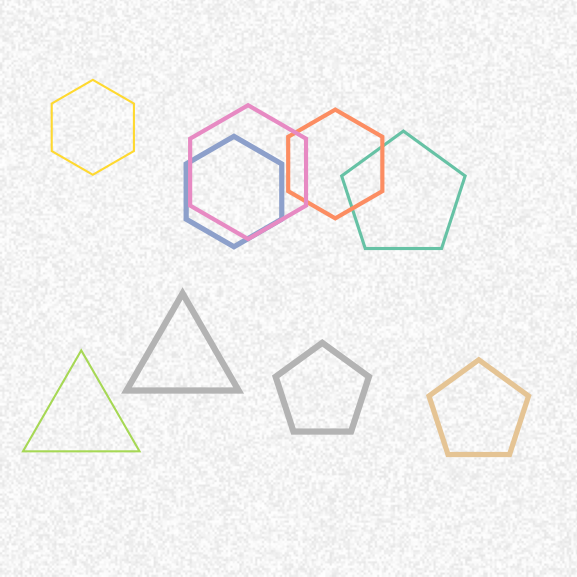[{"shape": "pentagon", "thickness": 1.5, "radius": 0.56, "center": [0.699, 0.66]}, {"shape": "hexagon", "thickness": 2, "radius": 0.47, "center": [0.581, 0.715]}, {"shape": "hexagon", "thickness": 2.5, "radius": 0.48, "center": [0.405, 0.667]}, {"shape": "hexagon", "thickness": 2, "radius": 0.58, "center": [0.43, 0.701]}, {"shape": "triangle", "thickness": 1, "radius": 0.58, "center": [0.141, 0.276]}, {"shape": "hexagon", "thickness": 1, "radius": 0.41, "center": [0.161, 0.779]}, {"shape": "pentagon", "thickness": 2.5, "radius": 0.45, "center": [0.829, 0.285]}, {"shape": "triangle", "thickness": 3, "radius": 0.56, "center": [0.316, 0.379]}, {"shape": "pentagon", "thickness": 3, "radius": 0.42, "center": [0.558, 0.321]}]